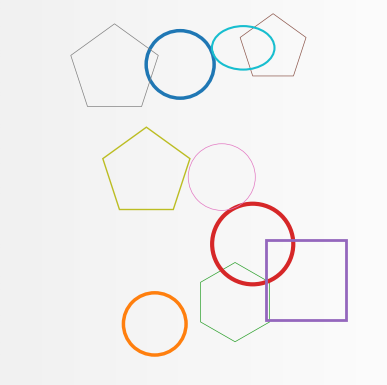[{"shape": "circle", "thickness": 2.5, "radius": 0.44, "center": [0.465, 0.833]}, {"shape": "circle", "thickness": 2.5, "radius": 0.4, "center": [0.399, 0.159]}, {"shape": "hexagon", "thickness": 0.5, "radius": 0.51, "center": [0.607, 0.215]}, {"shape": "circle", "thickness": 3, "radius": 0.52, "center": [0.652, 0.366]}, {"shape": "square", "thickness": 2, "radius": 0.52, "center": [0.789, 0.272]}, {"shape": "pentagon", "thickness": 0.5, "radius": 0.45, "center": [0.705, 0.875]}, {"shape": "circle", "thickness": 0.5, "radius": 0.43, "center": [0.572, 0.54]}, {"shape": "pentagon", "thickness": 0.5, "radius": 0.59, "center": [0.296, 0.819]}, {"shape": "pentagon", "thickness": 1, "radius": 0.59, "center": [0.378, 0.551]}, {"shape": "oval", "thickness": 1.5, "radius": 0.4, "center": [0.628, 0.876]}]